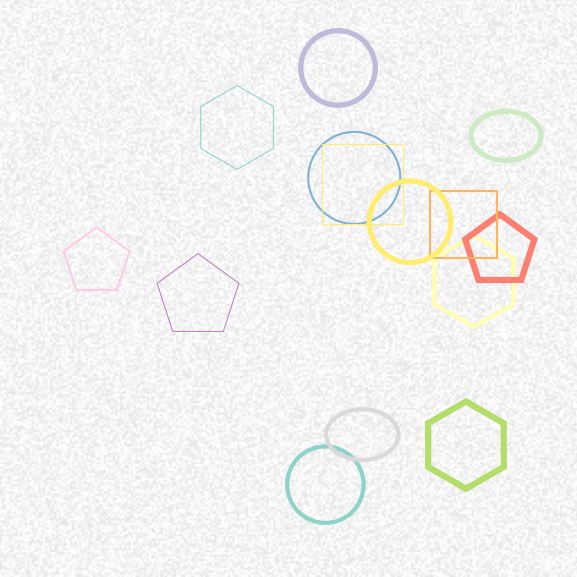[{"shape": "circle", "thickness": 2, "radius": 0.33, "center": [0.563, 0.16]}, {"shape": "hexagon", "thickness": 0.5, "radius": 0.36, "center": [0.411, 0.778]}, {"shape": "hexagon", "thickness": 2, "radius": 0.4, "center": [0.821, 0.512]}, {"shape": "circle", "thickness": 2.5, "radius": 0.32, "center": [0.585, 0.881]}, {"shape": "pentagon", "thickness": 3, "radius": 0.31, "center": [0.865, 0.565]}, {"shape": "circle", "thickness": 1, "radius": 0.4, "center": [0.613, 0.691]}, {"shape": "square", "thickness": 1, "radius": 0.29, "center": [0.803, 0.611]}, {"shape": "hexagon", "thickness": 3, "radius": 0.38, "center": [0.807, 0.228]}, {"shape": "pentagon", "thickness": 1, "radius": 0.3, "center": [0.167, 0.545]}, {"shape": "oval", "thickness": 2, "radius": 0.31, "center": [0.627, 0.247]}, {"shape": "pentagon", "thickness": 0.5, "radius": 0.37, "center": [0.343, 0.486]}, {"shape": "oval", "thickness": 2.5, "radius": 0.3, "center": [0.876, 0.764]}, {"shape": "circle", "thickness": 2.5, "radius": 0.35, "center": [0.71, 0.615]}, {"shape": "square", "thickness": 0.5, "radius": 0.35, "center": [0.628, 0.68]}]